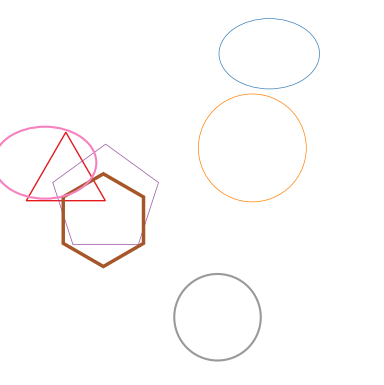[{"shape": "triangle", "thickness": 1, "radius": 0.59, "center": [0.171, 0.538]}, {"shape": "oval", "thickness": 0.5, "radius": 0.65, "center": [0.699, 0.86]}, {"shape": "pentagon", "thickness": 0.5, "radius": 0.72, "center": [0.274, 0.481]}, {"shape": "circle", "thickness": 0.5, "radius": 0.7, "center": [0.655, 0.616]}, {"shape": "hexagon", "thickness": 2.5, "radius": 0.6, "center": [0.269, 0.428]}, {"shape": "oval", "thickness": 1.5, "radius": 0.67, "center": [0.117, 0.577]}, {"shape": "circle", "thickness": 1.5, "radius": 0.56, "center": [0.565, 0.176]}]